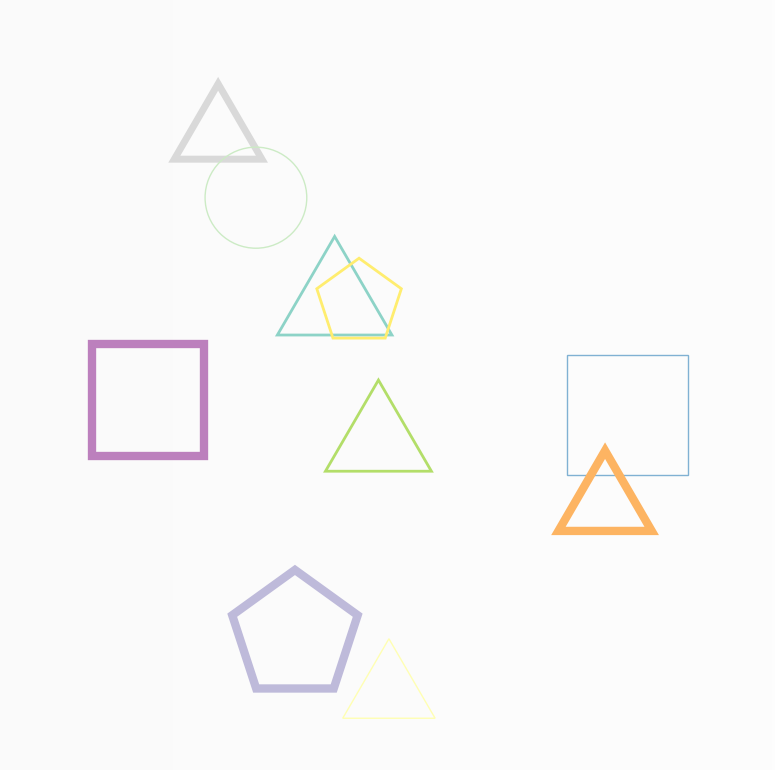[{"shape": "triangle", "thickness": 1, "radius": 0.43, "center": [0.432, 0.608]}, {"shape": "triangle", "thickness": 0.5, "radius": 0.34, "center": [0.502, 0.102]}, {"shape": "pentagon", "thickness": 3, "radius": 0.43, "center": [0.381, 0.175]}, {"shape": "square", "thickness": 0.5, "radius": 0.39, "center": [0.81, 0.461]}, {"shape": "triangle", "thickness": 3, "radius": 0.35, "center": [0.781, 0.345]}, {"shape": "triangle", "thickness": 1, "radius": 0.39, "center": [0.488, 0.427]}, {"shape": "triangle", "thickness": 2.5, "radius": 0.33, "center": [0.281, 0.826]}, {"shape": "square", "thickness": 3, "radius": 0.36, "center": [0.191, 0.48]}, {"shape": "circle", "thickness": 0.5, "radius": 0.33, "center": [0.33, 0.743]}, {"shape": "pentagon", "thickness": 1, "radius": 0.29, "center": [0.463, 0.607]}]